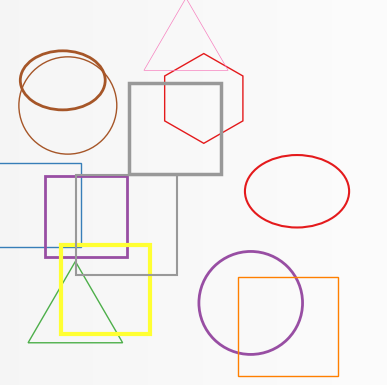[{"shape": "hexagon", "thickness": 1, "radius": 0.58, "center": [0.526, 0.744]}, {"shape": "oval", "thickness": 1.5, "radius": 0.67, "center": [0.767, 0.503]}, {"shape": "square", "thickness": 1, "radius": 0.54, "center": [0.1, 0.467]}, {"shape": "triangle", "thickness": 1, "radius": 0.7, "center": [0.194, 0.18]}, {"shape": "circle", "thickness": 2, "radius": 0.67, "center": [0.647, 0.213]}, {"shape": "square", "thickness": 2, "radius": 0.53, "center": [0.221, 0.437]}, {"shape": "square", "thickness": 1, "radius": 0.64, "center": [0.743, 0.151]}, {"shape": "square", "thickness": 3, "radius": 0.58, "center": [0.273, 0.247]}, {"shape": "circle", "thickness": 1, "radius": 0.63, "center": [0.175, 0.726]}, {"shape": "oval", "thickness": 2, "radius": 0.55, "center": [0.162, 0.791]}, {"shape": "triangle", "thickness": 0.5, "radius": 0.63, "center": [0.48, 0.88]}, {"shape": "square", "thickness": 1.5, "radius": 0.65, "center": [0.327, 0.415]}, {"shape": "square", "thickness": 2.5, "radius": 0.59, "center": [0.452, 0.667]}]